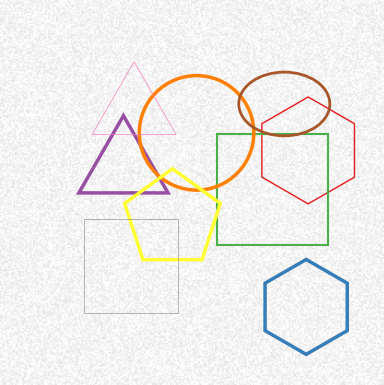[{"shape": "hexagon", "thickness": 1, "radius": 0.69, "center": [0.8, 0.609]}, {"shape": "hexagon", "thickness": 2.5, "radius": 0.62, "center": [0.795, 0.203]}, {"shape": "square", "thickness": 1.5, "radius": 0.72, "center": [0.707, 0.507]}, {"shape": "triangle", "thickness": 2.5, "radius": 0.67, "center": [0.321, 0.566]}, {"shape": "circle", "thickness": 2.5, "radius": 0.74, "center": [0.511, 0.655]}, {"shape": "pentagon", "thickness": 2.5, "radius": 0.65, "center": [0.448, 0.431]}, {"shape": "oval", "thickness": 2, "radius": 0.59, "center": [0.738, 0.73]}, {"shape": "triangle", "thickness": 0.5, "radius": 0.63, "center": [0.348, 0.714]}, {"shape": "square", "thickness": 0.5, "radius": 0.61, "center": [0.341, 0.309]}]